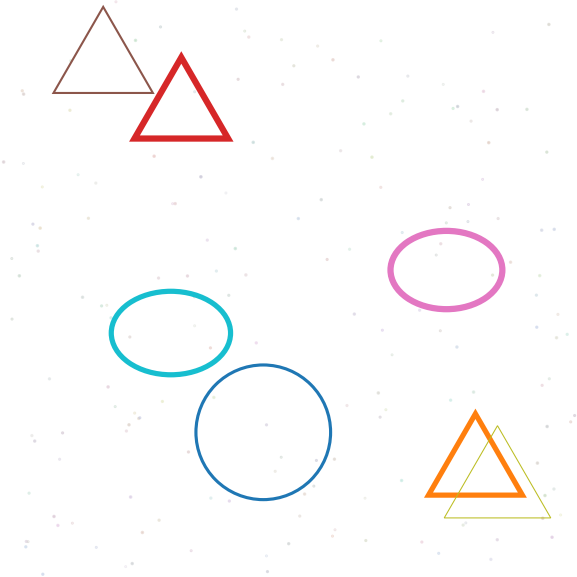[{"shape": "circle", "thickness": 1.5, "radius": 0.58, "center": [0.456, 0.251]}, {"shape": "triangle", "thickness": 2.5, "radius": 0.47, "center": [0.823, 0.189]}, {"shape": "triangle", "thickness": 3, "radius": 0.47, "center": [0.314, 0.806]}, {"shape": "triangle", "thickness": 1, "radius": 0.5, "center": [0.179, 0.888]}, {"shape": "oval", "thickness": 3, "radius": 0.48, "center": [0.773, 0.532]}, {"shape": "triangle", "thickness": 0.5, "radius": 0.53, "center": [0.861, 0.156]}, {"shape": "oval", "thickness": 2.5, "radius": 0.52, "center": [0.296, 0.422]}]